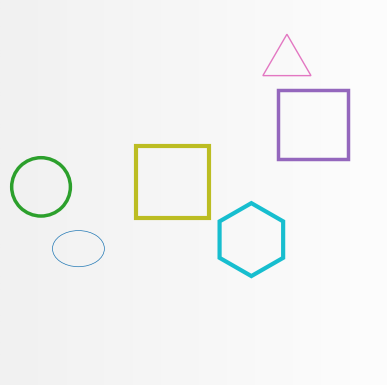[{"shape": "oval", "thickness": 0.5, "radius": 0.34, "center": [0.202, 0.354]}, {"shape": "circle", "thickness": 2.5, "radius": 0.38, "center": [0.106, 0.515]}, {"shape": "square", "thickness": 2.5, "radius": 0.45, "center": [0.807, 0.677]}, {"shape": "triangle", "thickness": 1, "radius": 0.36, "center": [0.74, 0.839]}, {"shape": "square", "thickness": 3, "radius": 0.47, "center": [0.446, 0.527]}, {"shape": "hexagon", "thickness": 3, "radius": 0.47, "center": [0.649, 0.378]}]